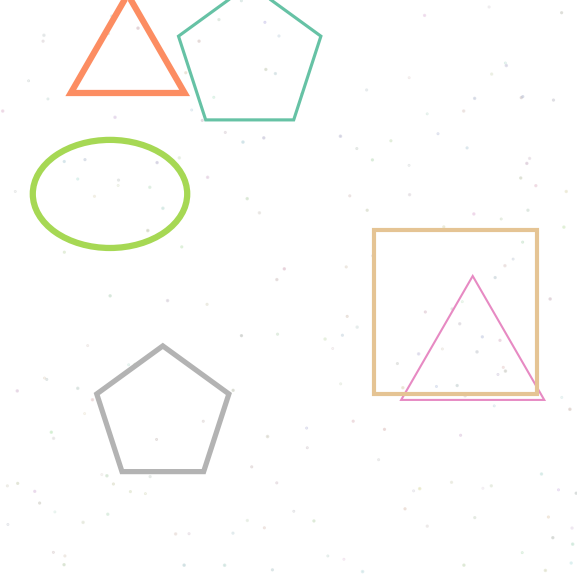[{"shape": "pentagon", "thickness": 1.5, "radius": 0.65, "center": [0.432, 0.896]}, {"shape": "triangle", "thickness": 3, "radius": 0.57, "center": [0.221, 0.895]}, {"shape": "triangle", "thickness": 1, "radius": 0.72, "center": [0.819, 0.378]}, {"shape": "oval", "thickness": 3, "radius": 0.67, "center": [0.19, 0.663]}, {"shape": "square", "thickness": 2, "radius": 0.71, "center": [0.789, 0.459]}, {"shape": "pentagon", "thickness": 2.5, "radius": 0.6, "center": [0.282, 0.28]}]